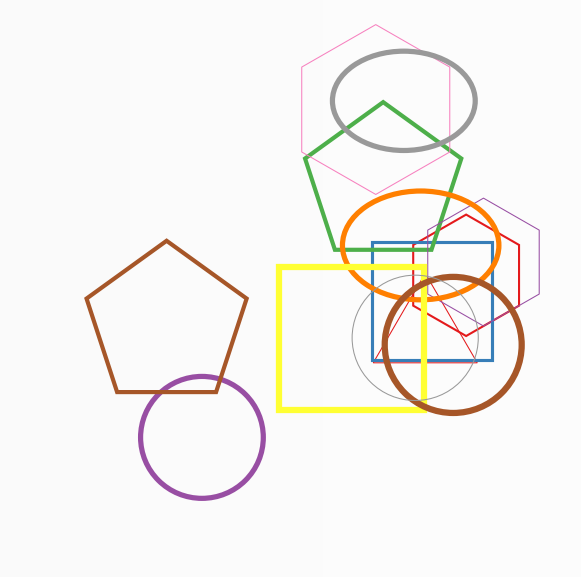[{"shape": "triangle", "thickness": 0.5, "radius": 0.52, "center": [0.732, 0.423]}, {"shape": "hexagon", "thickness": 1, "radius": 0.53, "center": [0.802, 0.522]}, {"shape": "square", "thickness": 1.5, "radius": 0.51, "center": [0.743, 0.478]}, {"shape": "pentagon", "thickness": 2, "radius": 0.71, "center": [0.659, 0.681]}, {"shape": "hexagon", "thickness": 0.5, "radius": 0.55, "center": [0.832, 0.545]}, {"shape": "circle", "thickness": 2.5, "radius": 0.53, "center": [0.347, 0.242]}, {"shape": "oval", "thickness": 2.5, "radius": 0.67, "center": [0.724, 0.574]}, {"shape": "square", "thickness": 3, "radius": 0.62, "center": [0.605, 0.413]}, {"shape": "circle", "thickness": 3, "radius": 0.59, "center": [0.78, 0.402]}, {"shape": "pentagon", "thickness": 2, "radius": 0.72, "center": [0.287, 0.437]}, {"shape": "hexagon", "thickness": 0.5, "radius": 0.74, "center": [0.646, 0.809]}, {"shape": "circle", "thickness": 0.5, "radius": 0.54, "center": [0.714, 0.414]}, {"shape": "oval", "thickness": 2.5, "radius": 0.61, "center": [0.695, 0.825]}]